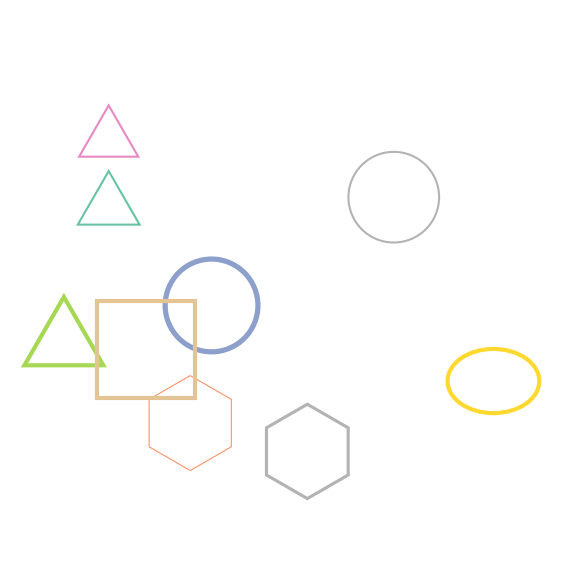[{"shape": "triangle", "thickness": 1, "radius": 0.31, "center": [0.188, 0.641]}, {"shape": "hexagon", "thickness": 0.5, "radius": 0.41, "center": [0.329, 0.267]}, {"shape": "circle", "thickness": 2.5, "radius": 0.4, "center": [0.366, 0.47]}, {"shape": "triangle", "thickness": 1, "radius": 0.3, "center": [0.188, 0.757]}, {"shape": "triangle", "thickness": 2, "radius": 0.39, "center": [0.111, 0.406]}, {"shape": "oval", "thickness": 2, "radius": 0.4, "center": [0.854, 0.339]}, {"shape": "square", "thickness": 2, "radius": 0.42, "center": [0.253, 0.394]}, {"shape": "hexagon", "thickness": 1.5, "radius": 0.41, "center": [0.532, 0.217]}, {"shape": "circle", "thickness": 1, "radius": 0.39, "center": [0.682, 0.658]}]